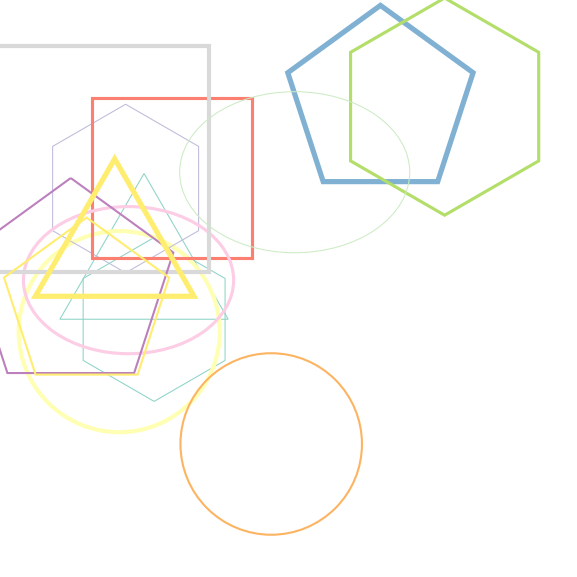[{"shape": "hexagon", "thickness": 0.5, "radius": 0.71, "center": [0.267, 0.446]}, {"shape": "triangle", "thickness": 0.5, "radius": 0.84, "center": [0.249, 0.53]}, {"shape": "circle", "thickness": 2, "radius": 0.87, "center": [0.206, 0.425]}, {"shape": "hexagon", "thickness": 0.5, "radius": 0.73, "center": [0.218, 0.673]}, {"shape": "square", "thickness": 1.5, "radius": 0.69, "center": [0.298, 0.691]}, {"shape": "pentagon", "thickness": 2.5, "radius": 0.84, "center": [0.659, 0.821]}, {"shape": "circle", "thickness": 1, "radius": 0.79, "center": [0.47, 0.23]}, {"shape": "hexagon", "thickness": 1.5, "radius": 0.94, "center": [0.77, 0.815]}, {"shape": "oval", "thickness": 1.5, "radius": 0.91, "center": [0.223, 0.514]}, {"shape": "square", "thickness": 2, "radius": 0.98, "center": [0.165, 0.724]}, {"shape": "pentagon", "thickness": 1, "radius": 0.93, "center": [0.123, 0.504]}, {"shape": "oval", "thickness": 0.5, "radius": 1.0, "center": [0.51, 0.701]}, {"shape": "pentagon", "thickness": 1, "radius": 0.75, "center": [0.15, 0.472]}, {"shape": "triangle", "thickness": 2.5, "radius": 0.79, "center": [0.199, 0.565]}]